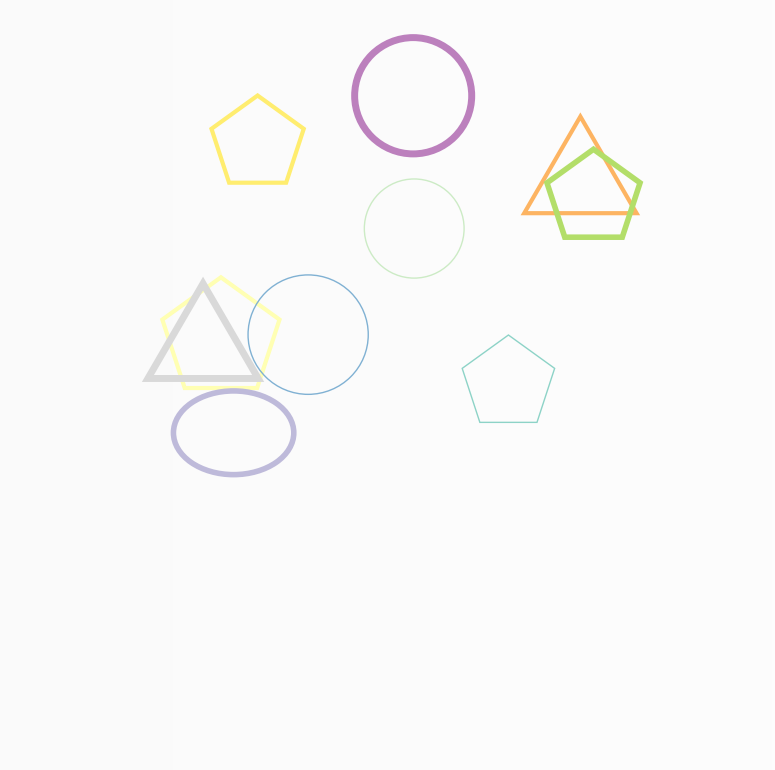[{"shape": "pentagon", "thickness": 0.5, "radius": 0.31, "center": [0.656, 0.502]}, {"shape": "pentagon", "thickness": 1.5, "radius": 0.4, "center": [0.285, 0.56]}, {"shape": "oval", "thickness": 2, "radius": 0.39, "center": [0.301, 0.438]}, {"shape": "circle", "thickness": 0.5, "radius": 0.39, "center": [0.398, 0.565]}, {"shape": "triangle", "thickness": 1.5, "radius": 0.42, "center": [0.749, 0.765]}, {"shape": "pentagon", "thickness": 2, "radius": 0.32, "center": [0.766, 0.743]}, {"shape": "triangle", "thickness": 2.5, "radius": 0.41, "center": [0.262, 0.55]}, {"shape": "circle", "thickness": 2.5, "radius": 0.38, "center": [0.533, 0.876]}, {"shape": "circle", "thickness": 0.5, "radius": 0.32, "center": [0.534, 0.703]}, {"shape": "pentagon", "thickness": 1.5, "radius": 0.31, "center": [0.332, 0.813]}]